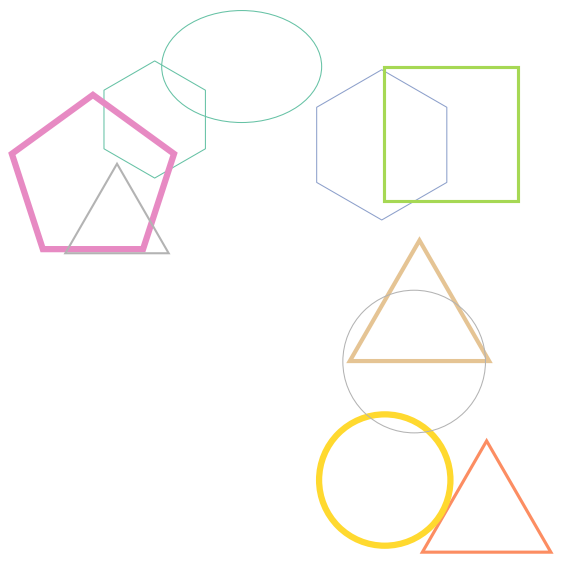[{"shape": "hexagon", "thickness": 0.5, "radius": 0.51, "center": [0.268, 0.792]}, {"shape": "oval", "thickness": 0.5, "radius": 0.69, "center": [0.418, 0.884]}, {"shape": "triangle", "thickness": 1.5, "radius": 0.64, "center": [0.843, 0.107]}, {"shape": "hexagon", "thickness": 0.5, "radius": 0.65, "center": [0.661, 0.748]}, {"shape": "pentagon", "thickness": 3, "radius": 0.74, "center": [0.161, 0.687]}, {"shape": "square", "thickness": 1.5, "radius": 0.58, "center": [0.781, 0.768]}, {"shape": "circle", "thickness": 3, "radius": 0.57, "center": [0.666, 0.168]}, {"shape": "triangle", "thickness": 2, "radius": 0.7, "center": [0.726, 0.444]}, {"shape": "triangle", "thickness": 1, "radius": 0.52, "center": [0.203, 0.612]}, {"shape": "circle", "thickness": 0.5, "radius": 0.62, "center": [0.717, 0.373]}]